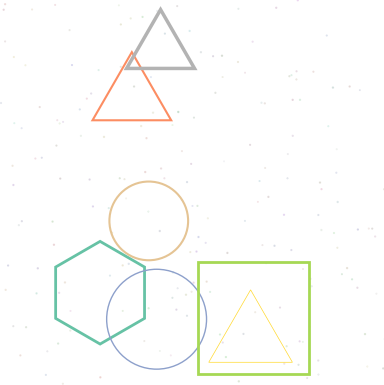[{"shape": "hexagon", "thickness": 2, "radius": 0.67, "center": [0.26, 0.24]}, {"shape": "triangle", "thickness": 1.5, "radius": 0.59, "center": [0.342, 0.747]}, {"shape": "circle", "thickness": 1, "radius": 0.65, "center": [0.407, 0.171]}, {"shape": "square", "thickness": 2, "radius": 0.72, "center": [0.658, 0.174]}, {"shape": "triangle", "thickness": 0.5, "radius": 0.63, "center": [0.651, 0.122]}, {"shape": "circle", "thickness": 1.5, "radius": 0.51, "center": [0.386, 0.426]}, {"shape": "triangle", "thickness": 2.5, "radius": 0.51, "center": [0.417, 0.873]}]